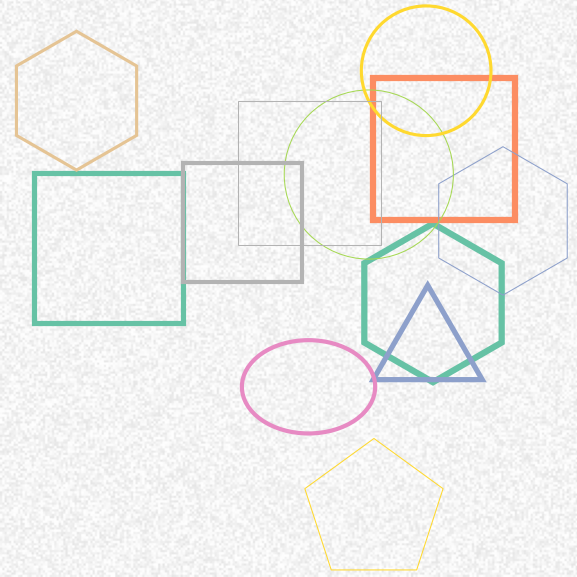[{"shape": "hexagon", "thickness": 3, "radius": 0.69, "center": [0.75, 0.475]}, {"shape": "square", "thickness": 2.5, "radius": 0.65, "center": [0.188, 0.57]}, {"shape": "square", "thickness": 3, "radius": 0.62, "center": [0.769, 0.741]}, {"shape": "hexagon", "thickness": 0.5, "radius": 0.64, "center": [0.871, 0.617]}, {"shape": "triangle", "thickness": 2.5, "radius": 0.54, "center": [0.741, 0.396]}, {"shape": "oval", "thickness": 2, "radius": 0.58, "center": [0.534, 0.329]}, {"shape": "circle", "thickness": 0.5, "radius": 0.73, "center": [0.639, 0.697]}, {"shape": "circle", "thickness": 1.5, "radius": 0.56, "center": [0.738, 0.877]}, {"shape": "pentagon", "thickness": 0.5, "radius": 0.63, "center": [0.648, 0.114]}, {"shape": "hexagon", "thickness": 1.5, "radius": 0.6, "center": [0.133, 0.825]}, {"shape": "square", "thickness": 0.5, "radius": 0.62, "center": [0.535, 0.7]}, {"shape": "square", "thickness": 2, "radius": 0.52, "center": [0.419, 0.614]}]